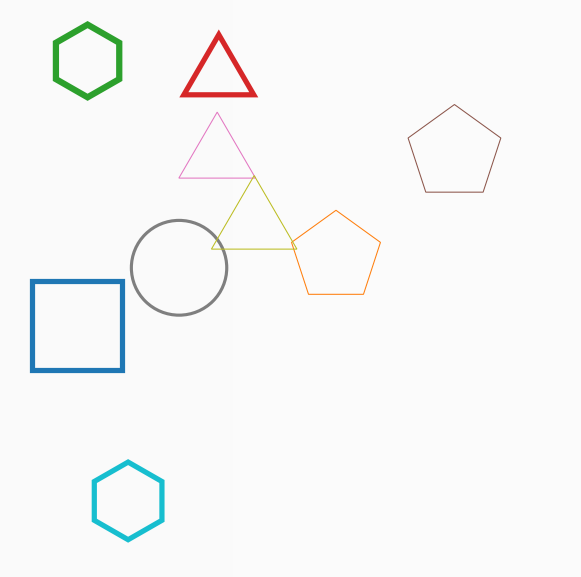[{"shape": "square", "thickness": 2.5, "radius": 0.39, "center": [0.133, 0.435]}, {"shape": "pentagon", "thickness": 0.5, "radius": 0.4, "center": [0.578, 0.555]}, {"shape": "hexagon", "thickness": 3, "radius": 0.31, "center": [0.151, 0.894]}, {"shape": "triangle", "thickness": 2.5, "radius": 0.35, "center": [0.376, 0.87]}, {"shape": "pentagon", "thickness": 0.5, "radius": 0.42, "center": [0.782, 0.734]}, {"shape": "triangle", "thickness": 0.5, "radius": 0.38, "center": [0.374, 0.729]}, {"shape": "circle", "thickness": 1.5, "radius": 0.41, "center": [0.308, 0.535]}, {"shape": "triangle", "thickness": 0.5, "radius": 0.42, "center": [0.437, 0.61]}, {"shape": "hexagon", "thickness": 2.5, "radius": 0.34, "center": [0.22, 0.132]}]